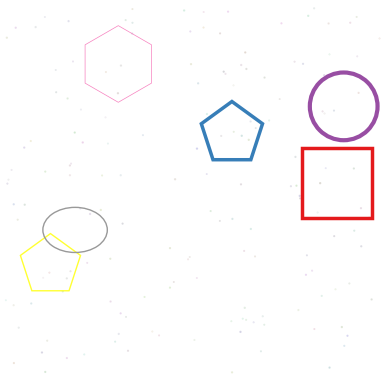[{"shape": "square", "thickness": 2.5, "radius": 0.46, "center": [0.875, 0.525]}, {"shape": "pentagon", "thickness": 2.5, "radius": 0.42, "center": [0.602, 0.653]}, {"shape": "circle", "thickness": 3, "radius": 0.44, "center": [0.893, 0.724]}, {"shape": "pentagon", "thickness": 1, "radius": 0.41, "center": [0.131, 0.311]}, {"shape": "hexagon", "thickness": 0.5, "radius": 0.5, "center": [0.307, 0.834]}, {"shape": "oval", "thickness": 1, "radius": 0.42, "center": [0.195, 0.403]}]